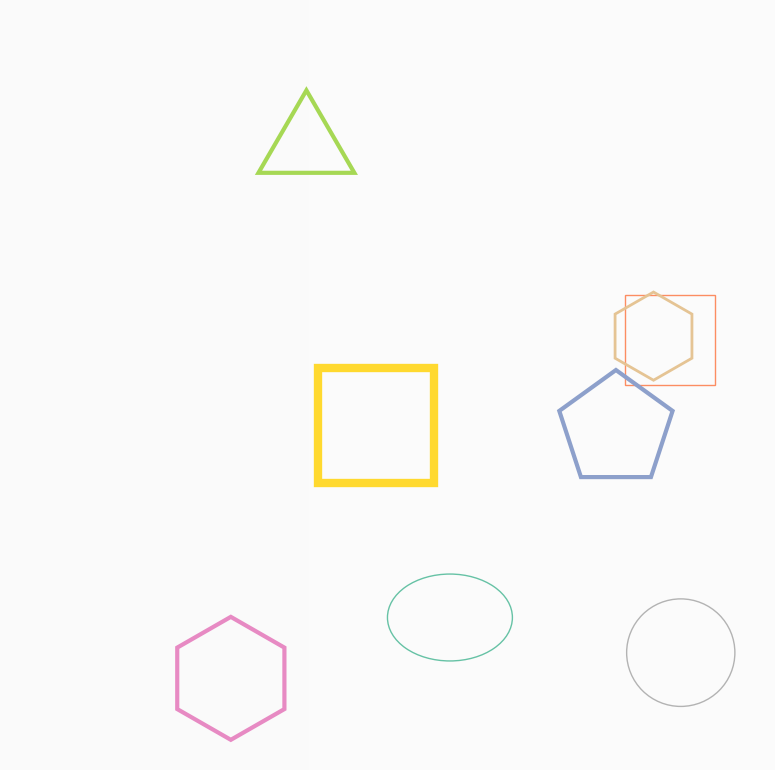[{"shape": "oval", "thickness": 0.5, "radius": 0.4, "center": [0.581, 0.198]}, {"shape": "square", "thickness": 0.5, "radius": 0.29, "center": [0.865, 0.558]}, {"shape": "pentagon", "thickness": 1.5, "radius": 0.38, "center": [0.795, 0.443]}, {"shape": "hexagon", "thickness": 1.5, "radius": 0.4, "center": [0.298, 0.119]}, {"shape": "triangle", "thickness": 1.5, "radius": 0.36, "center": [0.395, 0.811]}, {"shape": "square", "thickness": 3, "radius": 0.38, "center": [0.486, 0.448]}, {"shape": "hexagon", "thickness": 1, "radius": 0.29, "center": [0.843, 0.563]}, {"shape": "circle", "thickness": 0.5, "radius": 0.35, "center": [0.878, 0.152]}]